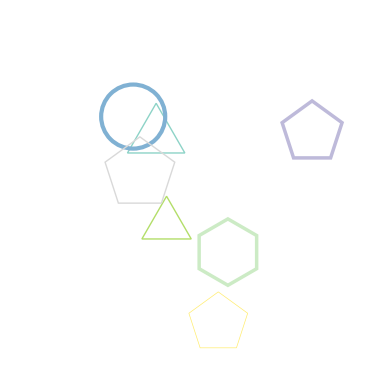[{"shape": "triangle", "thickness": 1, "radius": 0.43, "center": [0.406, 0.646]}, {"shape": "pentagon", "thickness": 2.5, "radius": 0.41, "center": [0.811, 0.656]}, {"shape": "circle", "thickness": 3, "radius": 0.42, "center": [0.346, 0.697]}, {"shape": "triangle", "thickness": 1, "radius": 0.37, "center": [0.433, 0.416]}, {"shape": "pentagon", "thickness": 1, "radius": 0.48, "center": [0.363, 0.549]}, {"shape": "hexagon", "thickness": 2.5, "radius": 0.43, "center": [0.592, 0.345]}, {"shape": "pentagon", "thickness": 0.5, "radius": 0.4, "center": [0.567, 0.162]}]